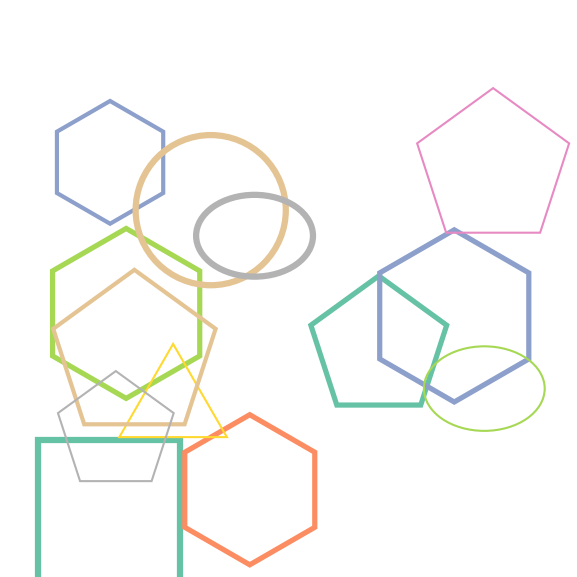[{"shape": "square", "thickness": 3, "radius": 0.61, "center": [0.189, 0.114]}, {"shape": "pentagon", "thickness": 2.5, "radius": 0.62, "center": [0.656, 0.398]}, {"shape": "hexagon", "thickness": 2.5, "radius": 0.65, "center": [0.433, 0.151]}, {"shape": "hexagon", "thickness": 2, "radius": 0.53, "center": [0.191, 0.718]}, {"shape": "hexagon", "thickness": 2.5, "radius": 0.75, "center": [0.787, 0.452]}, {"shape": "pentagon", "thickness": 1, "radius": 0.69, "center": [0.854, 0.708]}, {"shape": "oval", "thickness": 1, "radius": 0.52, "center": [0.839, 0.326]}, {"shape": "hexagon", "thickness": 2.5, "radius": 0.74, "center": [0.218, 0.456]}, {"shape": "triangle", "thickness": 1, "radius": 0.54, "center": [0.3, 0.296]}, {"shape": "circle", "thickness": 3, "radius": 0.65, "center": [0.365, 0.635]}, {"shape": "pentagon", "thickness": 2, "radius": 0.74, "center": [0.233, 0.384]}, {"shape": "oval", "thickness": 3, "radius": 0.51, "center": [0.441, 0.591]}, {"shape": "pentagon", "thickness": 1, "radius": 0.53, "center": [0.201, 0.251]}]